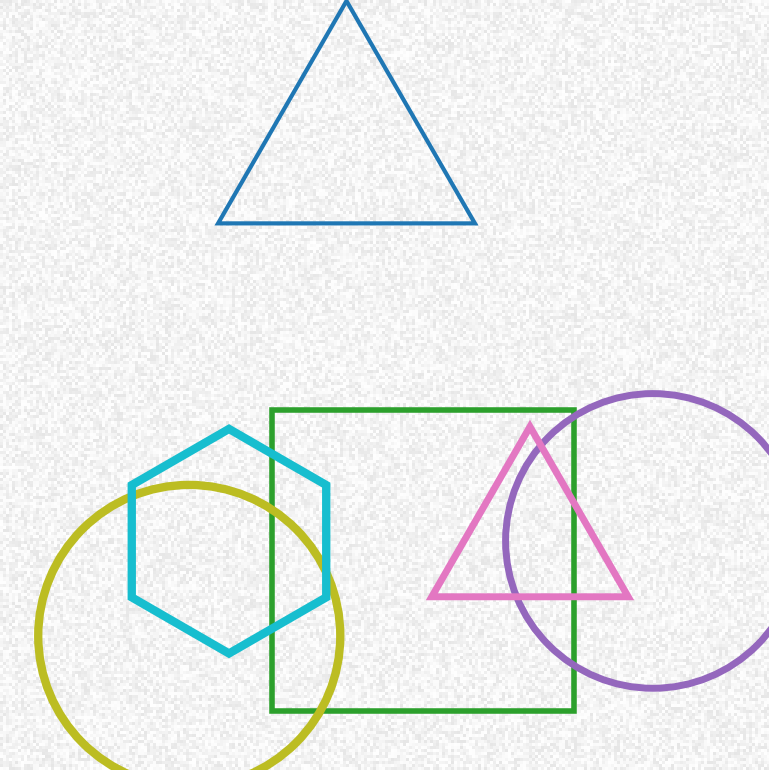[{"shape": "triangle", "thickness": 1.5, "radius": 0.96, "center": [0.45, 0.806]}, {"shape": "square", "thickness": 2, "radius": 0.98, "center": [0.55, 0.272]}, {"shape": "circle", "thickness": 2.5, "radius": 0.96, "center": [0.848, 0.297]}, {"shape": "triangle", "thickness": 2.5, "radius": 0.74, "center": [0.688, 0.299]}, {"shape": "circle", "thickness": 3, "radius": 0.98, "center": [0.246, 0.174]}, {"shape": "hexagon", "thickness": 3, "radius": 0.73, "center": [0.297, 0.297]}]